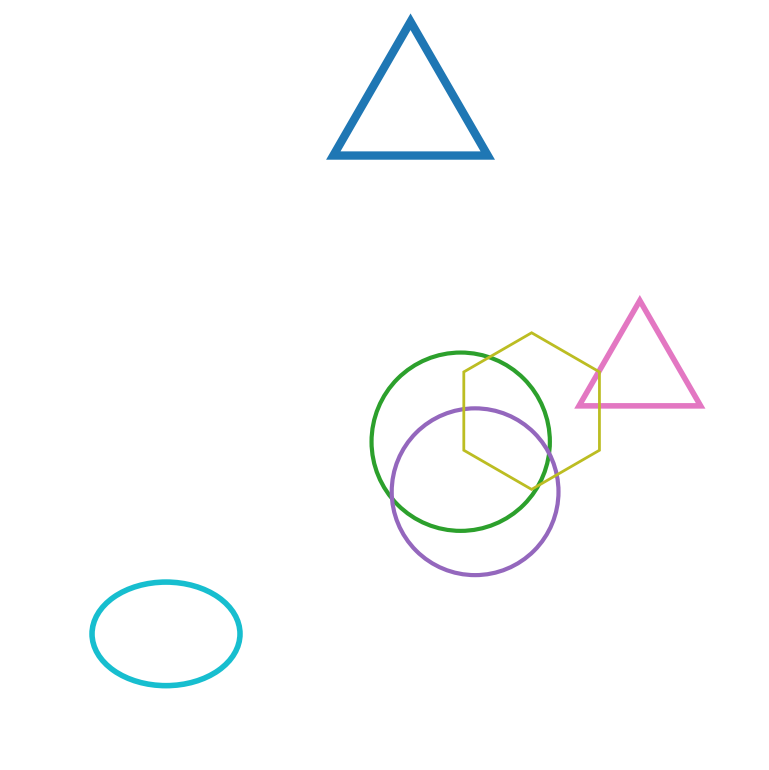[{"shape": "triangle", "thickness": 3, "radius": 0.58, "center": [0.533, 0.856]}, {"shape": "circle", "thickness": 1.5, "radius": 0.58, "center": [0.598, 0.426]}, {"shape": "circle", "thickness": 1.5, "radius": 0.54, "center": [0.617, 0.361]}, {"shape": "triangle", "thickness": 2, "radius": 0.46, "center": [0.831, 0.518]}, {"shape": "hexagon", "thickness": 1, "radius": 0.51, "center": [0.69, 0.466]}, {"shape": "oval", "thickness": 2, "radius": 0.48, "center": [0.216, 0.177]}]